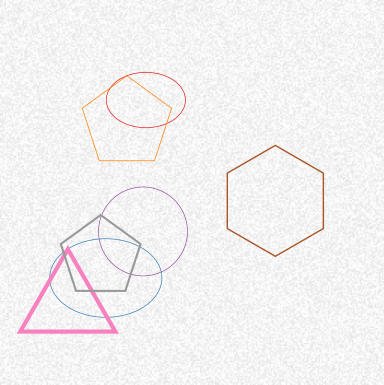[{"shape": "oval", "thickness": 0.5, "radius": 0.51, "center": [0.379, 0.74]}, {"shape": "oval", "thickness": 0.5, "radius": 0.73, "center": [0.275, 0.278]}, {"shape": "circle", "thickness": 0.5, "radius": 0.58, "center": [0.371, 0.399]}, {"shape": "pentagon", "thickness": 0.5, "radius": 0.61, "center": [0.33, 0.681]}, {"shape": "hexagon", "thickness": 1, "radius": 0.72, "center": [0.715, 0.478]}, {"shape": "triangle", "thickness": 3, "radius": 0.71, "center": [0.176, 0.21]}, {"shape": "pentagon", "thickness": 1.5, "radius": 0.54, "center": [0.262, 0.333]}]